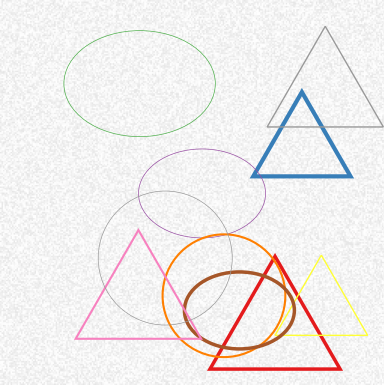[{"shape": "triangle", "thickness": 2.5, "radius": 0.98, "center": [0.714, 0.139]}, {"shape": "triangle", "thickness": 3, "radius": 0.73, "center": [0.784, 0.615]}, {"shape": "oval", "thickness": 0.5, "radius": 0.98, "center": [0.363, 0.783]}, {"shape": "oval", "thickness": 0.5, "radius": 0.83, "center": [0.525, 0.498]}, {"shape": "circle", "thickness": 1.5, "radius": 0.8, "center": [0.582, 0.232]}, {"shape": "triangle", "thickness": 1, "radius": 0.69, "center": [0.835, 0.198]}, {"shape": "oval", "thickness": 2.5, "radius": 0.71, "center": [0.622, 0.194]}, {"shape": "triangle", "thickness": 1.5, "radius": 0.94, "center": [0.36, 0.214]}, {"shape": "triangle", "thickness": 1, "radius": 0.87, "center": [0.845, 0.757]}, {"shape": "circle", "thickness": 0.5, "radius": 0.87, "center": [0.429, 0.33]}]